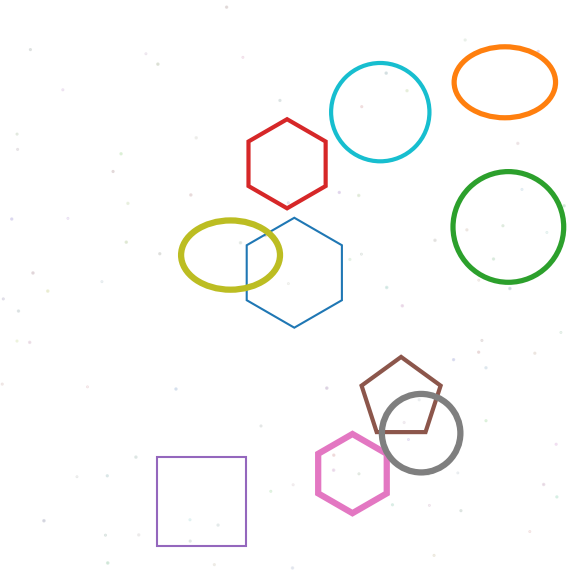[{"shape": "hexagon", "thickness": 1, "radius": 0.48, "center": [0.51, 0.527]}, {"shape": "oval", "thickness": 2.5, "radius": 0.44, "center": [0.874, 0.857]}, {"shape": "circle", "thickness": 2.5, "radius": 0.48, "center": [0.88, 0.606]}, {"shape": "hexagon", "thickness": 2, "radius": 0.39, "center": [0.497, 0.716]}, {"shape": "square", "thickness": 1, "radius": 0.38, "center": [0.349, 0.131]}, {"shape": "pentagon", "thickness": 2, "radius": 0.36, "center": [0.695, 0.309]}, {"shape": "hexagon", "thickness": 3, "radius": 0.34, "center": [0.61, 0.179]}, {"shape": "circle", "thickness": 3, "radius": 0.34, "center": [0.729, 0.249]}, {"shape": "oval", "thickness": 3, "radius": 0.43, "center": [0.399, 0.557]}, {"shape": "circle", "thickness": 2, "radius": 0.43, "center": [0.658, 0.805]}]